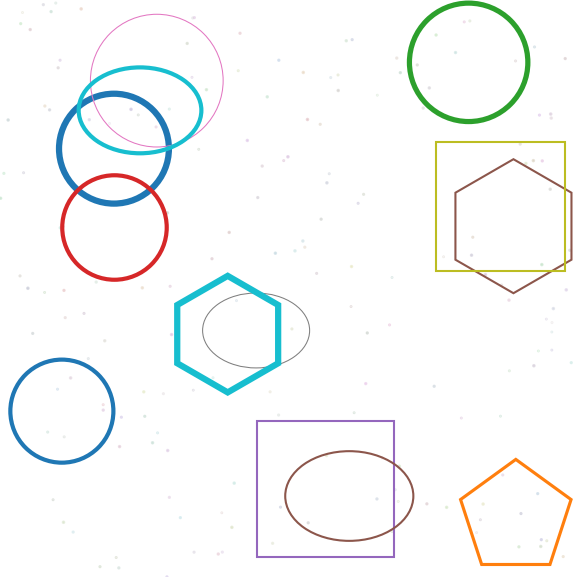[{"shape": "circle", "thickness": 3, "radius": 0.48, "center": [0.197, 0.742]}, {"shape": "circle", "thickness": 2, "radius": 0.45, "center": [0.107, 0.287]}, {"shape": "pentagon", "thickness": 1.5, "radius": 0.5, "center": [0.893, 0.103]}, {"shape": "circle", "thickness": 2.5, "radius": 0.51, "center": [0.811, 0.891]}, {"shape": "circle", "thickness": 2, "radius": 0.45, "center": [0.198, 0.605]}, {"shape": "square", "thickness": 1, "radius": 0.59, "center": [0.564, 0.152]}, {"shape": "hexagon", "thickness": 1, "radius": 0.58, "center": [0.889, 0.607]}, {"shape": "oval", "thickness": 1, "radius": 0.55, "center": [0.605, 0.14]}, {"shape": "circle", "thickness": 0.5, "radius": 0.57, "center": [0.271, 0.86]}, {"shape": "oval", "thickness": 0.5, "radius": 0.46, "center": [0.443, 0.427]}, {"shape": "square", "thickness": 1, "radius": 0.56, "center": [0.867, 0.641]}, {"shape": "oval", "thickness": 2, "radius": 0.53, "center": [0.242, 0.808]}, {"shape": "hexagon", "thickness": 3, "radius": 0.5, "center": [0.394, 0.421]}]